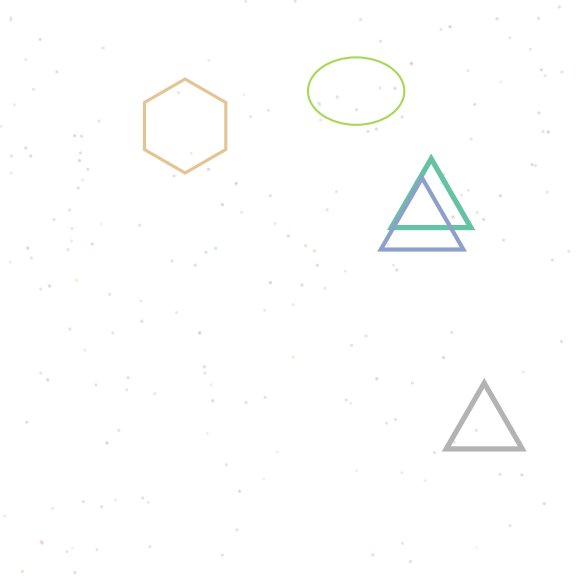[{"shape": "triangle", "thickness": 2.5, "radius": 0.4, "center": [0.747, 0.645]}, {"shape": "triangle", "thickness": 2, "radius": 0.41, "center": [0.731, 0.608]}, {"shape": "oval", "thickness": 1, "radius": 0.42, "center": [0.617, 0.841]}, {"shape": "hexagon", "thickness": 1.5, "radius": 0.41, "center": [0.321, 0.781]}, {"shape": "triangle", "thickness": 2.5, "radius": 0.38, "center": [0.839, 0.26]}]